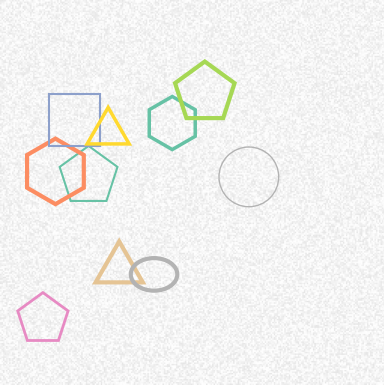[{"shape": "hexagon", "thickness": 2.5, "radius": 0.34, "center": [0.447, 0.68]}, {"shape": "pentagon", "thickness": 1.5, "radius": 0.39, "center": [0.23, 0.542]}, {"shape": "hexagon", "thickness": 3, "radius": 0.43, "center": [0.144, 0.555]}, {"shape": "square", "thickness": 1.5, "radius": 0.33, "center": [0.193, 0.688]}, {"shape": "pentagon", "thickness": 2, "radius": 0.34, "center": [0.111, 0.171]}, {"shape": "pentagon", "thickness": 3, "radius": 0.41, "center": [0.532, 0.759]}, {"shape": "triangle", "thickness": 2.5, "radius": 0.32, "center": [0.281, 0.658]}, {"shape": "triangle", "thickness": 3, "radius": 0.35, "center": [0.31, 0.302]}, {"shape": "circle", "thickness": 1, "radius": 0.39, "center": [0.646, 0.541]}, {"shape": "oval", "thickness": 3, "radius": 0.3, "center": [0.4, 0.287]}]